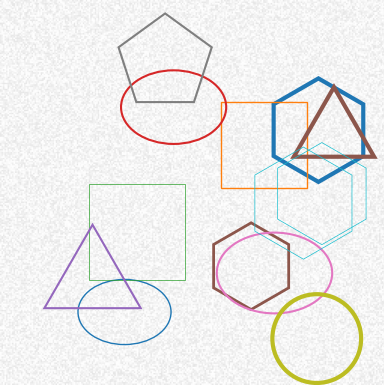[{"shape": "oval", "thickness": 1, "radius": 0.6, "center": [0.323, 0.19]}, {"shape": "hexagon", "thickness": 3, "radius": 0.67, "center": [0.827, 0.662]}, {"shape": "square", "thickness": 1, "radius": 0.56, "center": [0.686, 0.624]}, {"shape": "square", "thickness": 0.5, "radius": 0.62, "center": [0.356, 0.397]}, {"shape": "oval", "thickness": 1.5, "radius": 0.68, "center": [0.451, 0.722]}, {"shape": "triangle", "thickness": 1.5, "radius": 0.72, "center": [0.24, 0.272]}, {"shape": "triangle", "thickness": 3, "radius": 0.6, "center": [0.867, 0.653]}, {"shape": "hexagon", "thickness": 2, "radius": 0.56, "center": [0.652, 0.309]}, {"shape": "oval", "thickness": 1.5, "radius": 0.75, "center": [0.713, 0.291]}, {"shape": "pentagon", "thickness": 1.5, "radius": 0.64, "center": [0.429, 0.838]}, {"shape": "circle", "thickness": 3, "radius": 0.58, "center": [0.823, 0.121]}, {"shape": "hexagon", "thickness": 0.5, "radius": 0.73, "center": [0.788, 0.472]}, {"shape": "hexagon", "thickness": 0.5, "radius": 0.66, "center": [0.836, 0.497]}]